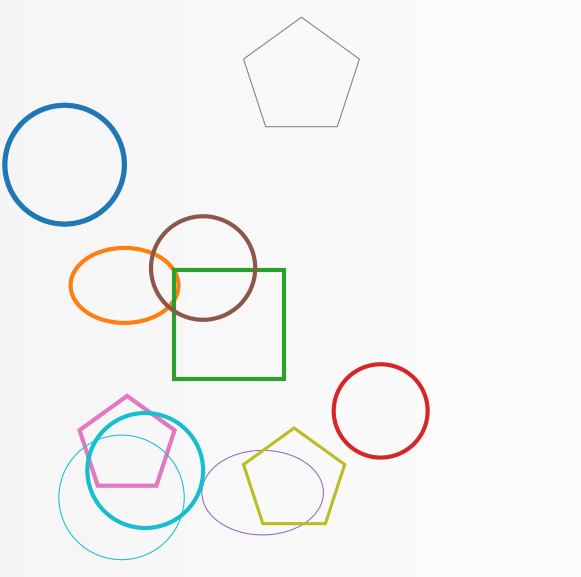[{"shape": "circle", "thickness": 2.5, "radius": 0.51, "center": [0.111, 0.714]}, {"shape": "oval", "thickness": 2, "radius": 0.46, "center": [0.214, 0.505]}, {"shape": "square", "thickness": 2, "radius": 0.47, "center": [0.394, 0.437]}, {"shape": "circle", "thickness": 2, "radius": 0.4, "center": [0.655, 0.288]}, {"shape": "oval", "thickness": 0.5, "radius": 0.52, "center": [0.452, 0.146]}, {"shape": "circle", "thickness": 2, "radius": 0.45, "center": [0.349, 0.535]}, {"shape": "pentagon", "thickness": 2, "radius": 0.43, "center": [0.219, 0.228]}, {"shape": "pentagon", "thickness": 0.5, "radius": 0.52, "center": [0.519, 0.864]}, {"shape": "pentagon", "thickness": 1.5, "radius": 0.46, "center": [0.506, 0.166]}, {"shape": "circle", "thickness": 0.5, "radius": 0.54, "center": [0.209, 0.138]}, {"shape": "circle", "thickness": 2, "radius": 0.5, "center": [0.25, 0.184]}]